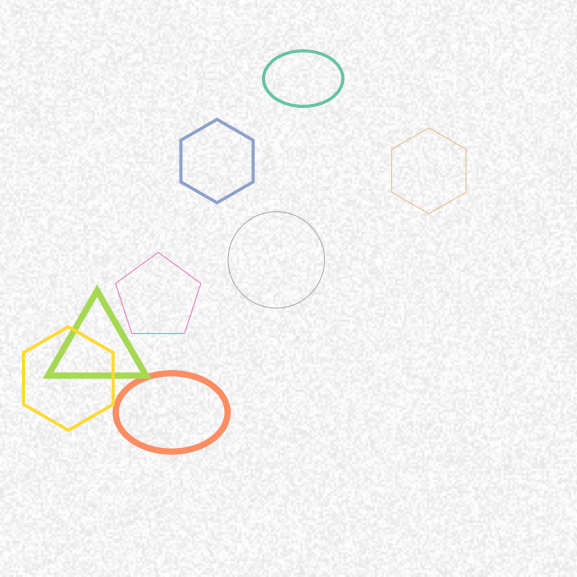[{"shape": "oval", "thickness": 1.5, "radius": 0.34, "center": [0.525, 0.863]}, {"shape": "oval", "thickness": 3, "radius": 0.48, "center": [0.297, 0.285]}, {"shape": "hexagon", "thickness": 1.5, "radius": 0.36, "center": [0.376, 0.72]}, {"shape": "pentagon", "thickness": 0.5, "radius": 0.39, "center": [0.274, 0.484]}, {"shape": "triangle", "thickness": 3, "radius": 0.49, "center": [0.168, 0.398]}, {"shape": "hexagon", "thickness": 1.5, "radius": 0.45, "center": [0.118, 0.344]}, {"shape": "hexagon", "thickness": 0.5, "radius": 0.37, "center": [0.743, 0.703]}, {"shape": "circle", "thickness": 0.5, "radius": 0.42, "center": [0.478, 0.549]}]